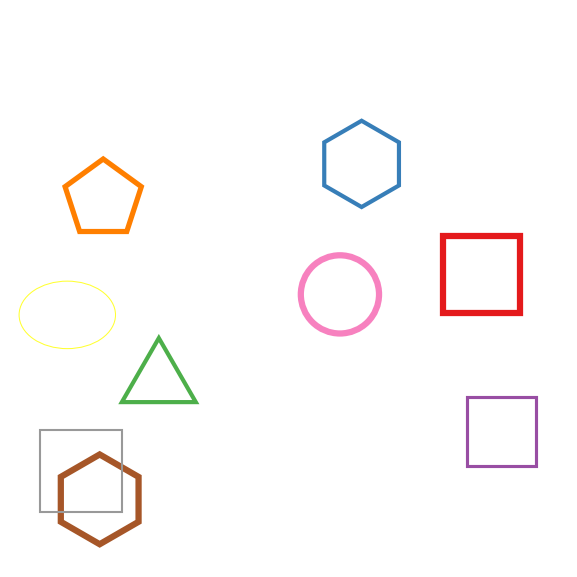[{"shape": "square", "thickness": 3, "radius": 0.33, "center": [0.834, 0.524]}, {"shape": "hexagon", "thickness": 2, "radius": 0.37, "center": [0.626, 0.715]}, {"shape": "triangle", "thickness": 2, "radius": 0.37, "center": [0.275, 0.34]}, {"shape": "square", "thickness": 1.5, "radius": 0.3, "center": [0.868, 0.253]}, {"shape": "pentagon", "thickness": 2.5, "radius": 0.35, "center": [0.179, 0.654]}, {"shape": "oval", "thickness": 0.5, "radius": 0.42, "center": [0.117, 0.454]}, {"shape": "hexagon", "thickness": 3, "radius": 0.39, "center": [0.173, 0.134]}, {"shape": "circle", "thickness": 3, "radius": 0.34, "center": [0.589, 0.489]}, {"shape": "square", "thickness": 1, "radius": 0.35, "center": [0.14, 0.183]}]